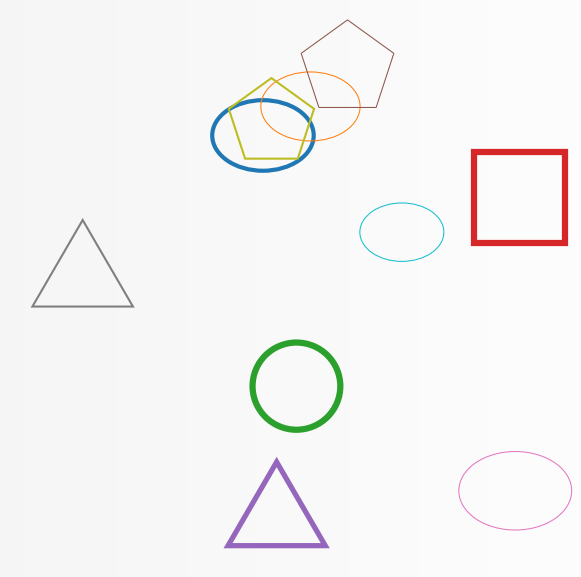[{"shape": "oval", "thickness": 2, "radius": 0.44, "center": [0.452, 0.765]}, {"shape": "oval", "thickness": 0.5, "radius": 0.43, "center": [0.534, 0.815]}, {"shape": "circle", "thickness": 3, "radius": 0.38, "center": [0.51, 0.33]}, {"shape": "square", "thickness": 3, "radius": 0.39, "center": [0.894, 0.657]}, {"shape": "triangle", "thickness": 2.5, "radius": 0.48, "center": [0.476, 0.103]}, {"shape": "pentagon", "thickness": 0.5, "radius": 0.42, "center": [0.598, 0.881]}, {"shape": "oval", "thickness": 0.5, "radius": 0.49, "center": [0.886, 0.149]}, {"shape": "triangle", "thickness": 1, "radius": 0.5, "center": [0.142, 0.518]}, {"shape": "pentagon", "thickness": 1, "radius": 0.39, "center": [0.467, 0.787]}, {"shape": "oval", "thickness": 0.5, "radius": 0.36, "center": [0.691, 0.597]}]